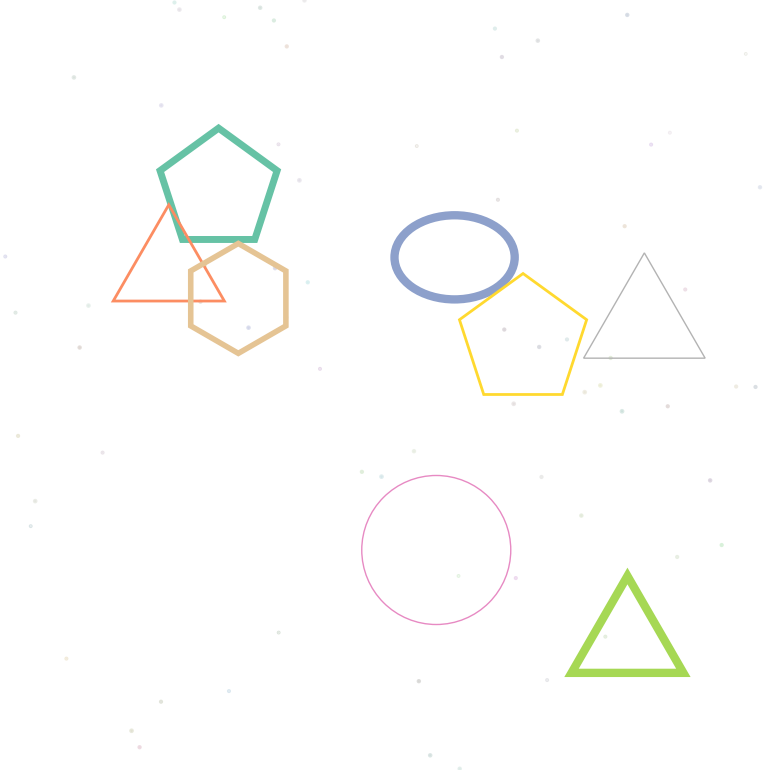[{"shape": "pentagon", "thickness": 2.5, "radius": 0.4, "center": [0.284, 0.754]}, {"shape": "triangle", "thickness": 1, "radius": 0.42, "center": [0.219, 0.651]}, {"shape": "oval", "thickness": 3, "radius": 0.39, "center": [0.59, 0.666]}, {"shape": "circle", "thickness": 0.5, "radius": 0.48, "center": [0.567, 0.286]}, {"shape": "triangle", "thickness": 3, "radius": 0.42, "center": [0.815, 0.168]}, {"shape": "pentagon", "thickness": 1, "radius": 0.43, "center": [0.679, 0.558]}, {"shape": "hexagon", "thickness": 2, "radius": 0.36, "center": [0.309, 0.612]}, {"shape": "triangle", "thickness": 0.5, "radius": 0.46, "center": [0.837, 0.58]}]